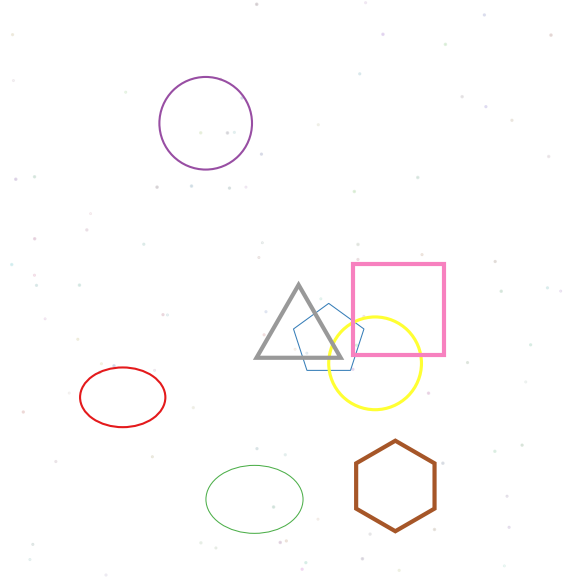[{"shape": "oval", "thickness": 1, "radius": 0.37, "center": [0.212, 0.311]}, {"shape": "pentagon", "thickness": 0.5, "radius": 0.32, "center": [0.569, 0.41]}, {"shape": "oval", "thickness": 0.5, "radius": 0.42, "center": [0.441, 0.134]}, {"shape": "circle", "thickness": 1, "radius": 0.4, "center": [0.356, 0.786]}, {"shape": "circle", "thickness": 1.5, "radius": 0.4, "center": [0.65, 0.37]}, {"shape": "hexagon", "thickness": 2, "radius": 0.39, "center": [0.685, 0.158]}, {"shape": "square", "thickness": 2, "radius": 0.39, "center": [0.69, 0.463]}, {"shape": "triangle", "thickness": 2, "radius": 0.42, "center": [0.517, 0.422]}]